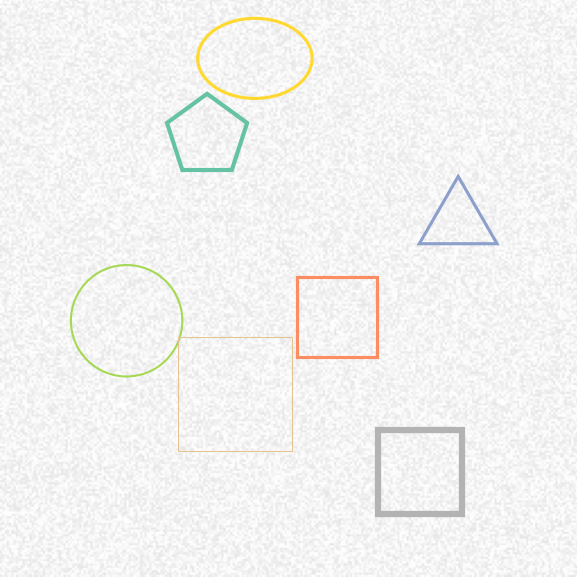[{"shape": "pentagon", "thickness": 2, "radius": 0.36, "center": [0.359, 0.764]}, {"shape": "square", "thickness": 1.5, "radius": 0.35, "center": [0.583, 0.45]}, {"shape": "triangle", "thickness": 1.5, "radius": 0.39, "center": [0.793, 0.616]}, {"shape": "circle", "thickness": 1, "radius": 0.48, "center": [0.219, 0.444]}, {"shape": "oval", "thickness": 1.5, "radius": 0.5, "center": [0.441, 0.898]}, {"shape": "square", "thickness": 0.5, "radius": 0.49, "center": [0.407, 0.316]}, {"shape": "square", "thickness": 3, "radius": 0.36, "center": [0.727, 0.182]}]